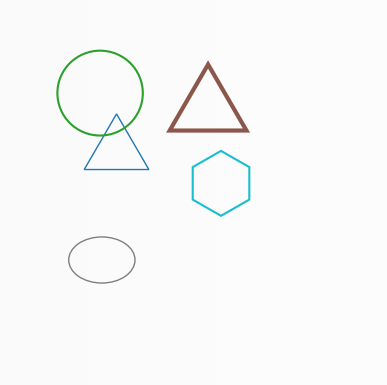[{"shape": "triangle", "thickness": 1, "radius": 0.48, "center": [0.301, 0.608]}, {"shape": "circle", "thickness": 1.5, "radius": 0.55, "center": [0.258, 0.758]}, {"shape": "triangle", "thickness": 3, "radius": 0.57, "center": [0.537, 0.718]}, {"shape": "oval", "thickness": 1, "radius": 0.43, "center": [0.263, 0.325]}, {"shape": "hexagon", "thickness": 1.5, "radius": 0.42, "center": [0.57, 0.524]}]